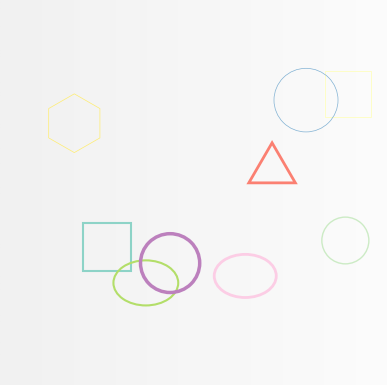[{"shape": "square", "thickness": 1.5, "radius": 0.31, "center": [0.276, 0.359]}, {"shape": "square", "thickness": 0.5, "radius": 0.3, "center": [0.898, 0.756]}, {"shape": "triangle", "thickness": 2, "radius": 0.35, "center": [0.702, 0.56]}, {"shape": "circle", "thickness": 0.5, "radius": 0.41, "center": [0.79, 0.74]}, {"shape": "oval", "thickness": 1.5, "radius": 0.42, "center": [0.376, 0.265]}, {"shape": "oval", "thickness": 2, "radius": 0.4, "center": [0.633, 0.283]}, {"shape": "circle", "thickness": 2.5, "radius": 0.38, "center": [0.439, 0.317]}, {"shape": "circle", "thickness": 1, "radius": 0.3, "center": [0.891, 0.375]}, {"shape": "hexagon", "thickness": 0.5, "radius": 0.38, "center": [0.192, 0.68]}]